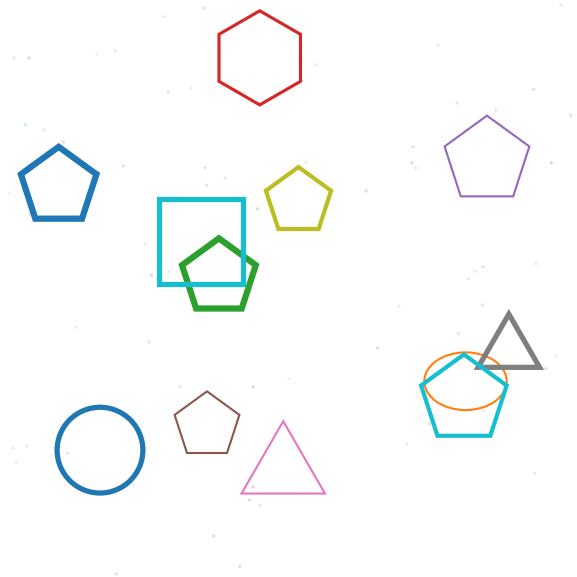[{"shape": "circle", "thickness": 2.5, "radius": 0.37, "center": [0.173, 0.22]}, {"shape": "pentagon", "thickness": 3, "radius": 0.34, "center": [0.102, 0.676]}, {"shape": "oval", "thickness": 1, "radius": 0.36, "center": [0.806, 0.339]}, {"shape": "pentagon", "thickness": 3, "radius": 0.34, "center": [0.379, 0.519]}, {"shape": "hexagon", "thickness": 1.5, "radius": 0.41, "center": [0.45, 0.899]}, {"shape": "pentagon", "thickness": 1, "radius": 0.39, "center": [0.843, 0.722]}, {"shape": "pentagon", "thickness": 1, "radius": 0.29, "center": [0.358, 0.262]}, {"shape": "triangle", "thickness": 1, "radius": 0.42, "center": [0.49, 0.186]}, {"shape": "triangle", "thickness": 2.5, "radius": 0.31, "center": [0.881, 0.394]}, {"shape": "pentagon", "thickness": 2, "radius": 0.3, "center": [0.517, 0.651]}, {"shape": "square", "thickness": 2.5, "radius": 0.36, "center": [0.348, 0.581]}, {"shape": "pentagon", "thickness": 2, "radius": 0.39, "center": [0.803, 0.308]}]